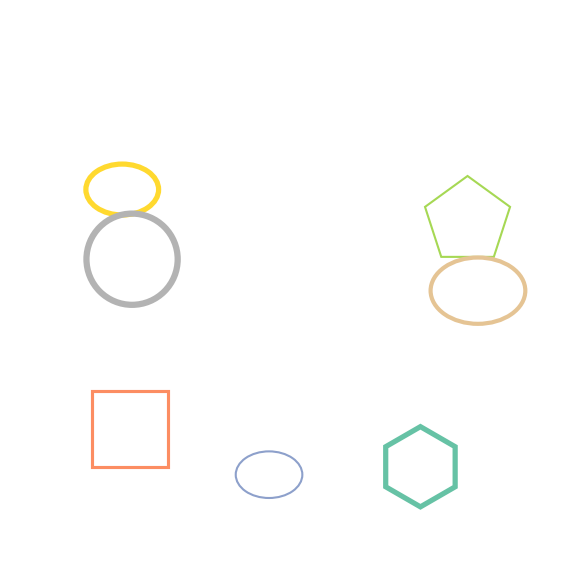[{"shape": "hexagon", "thickness": 2.5, "radius": 0.35, "center": [0.728, 0.191]}, {"shape": "square", "thickness": 1.5, "radius": 0.33, "center": [0.226, 0.257]}, {"shape": "oval", "thickness": 1, "radius": 0.29, "center": [0.466, 0.177]}, {"shape": "pentagon", "thickness": 1, "radius": 0.39, "center": [0.81, 0.617]}, {"shape": "oval", "thickness": 2.5, "radius": 0.31, "center": [0.212, 0.671]}, {"shape": "oval", "thickness": 2, "radius": 0.41, "center": [0.828, 0.496]}, {"shape": "circle", "thickness": 3, "radius": 0.39, "center": [0.229, 0.55]}]